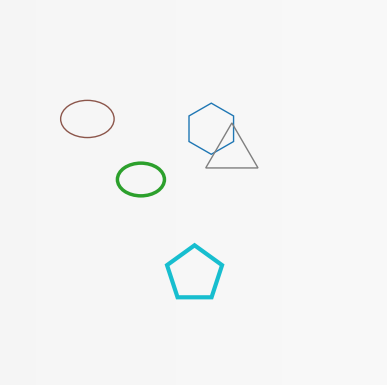[{"shape": "hexagon", "thickness": 1, "radius": 0.33, "center": [0.545, 0.666]}, {"shape": "oval", "thickness": 2.5, "radius": 0.3, "center": [0.364, 0.534]}, {"shape": "oval", "thickness": 1, "radius": 0.34, "center": [0.226, 0.691]}, {"shape": "triangle", "thickness": 1, "radius": 0.39, "center": [0.598, 0.603]}, {"shape": "pentagon", "thickness": 3, "radius": 0.37, "center": [0.502, 0.288]}]